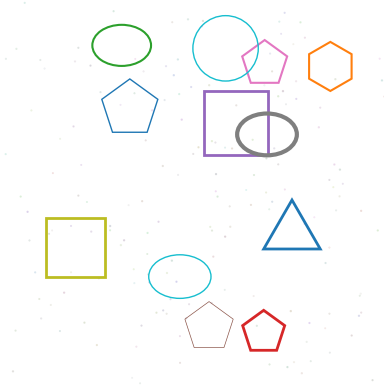[{"shape": "pentagon", "thickness": 1, "radius": 0.38, "center": [0.337, 0.718]}, {"shape": "triangle", "thickness": 2, "radius": 0.42, "center": [0.758, 0.396]}, {"shape": "hexagon", "thickness": 1.5, "radius": 0.32, "center": [0.858, 0.827]}, {"shape": "oval", "thickness": 1.5, "radius": 0.38, "center": [0.316, 0.882]}, {"shape": "pentagon", "thickness": 2, "radius": 0.29, "center": [0.685, 0.137]}, {"shape": "square", "thickness": 2, "radius": 0.41, "center": [0.613, 0.681]}, {"shape": "pentagon", "thickness": 0.5, "radius": 0.33, "center": [0.543, 0.151]}, {"shape": "pentagon", "thickness": 1.5, "radius": 0.31, "center": [0.687, 0.835]}, {"shape": "oval", "thickness": 3, "radius": 0.39, "center": [0.694, 0.651]}, {"shape": "square", "thickness": 2, "radius": 0.38, "center": [0.196, 0.357]}, {"shape": "oval", "thickness": 1, "radius": 0.4, "center": [0.467, 0.282]}, {"shape": "circle", "thickness": 1, "radius": 0.42, "center": [0.586, 0.874]}]